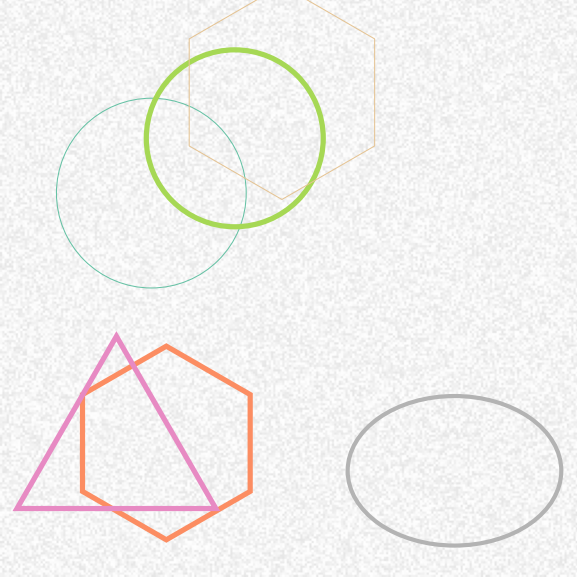[{"shape": "circle", "thickness": 0.5, "radius": 0.82, "center": [0.262, 0.665]}, {"shape": "hexagon", "thickness": 2.5, "radius": 0.84, "center": [0.288, 0.232]}, {"shape": "triangle", "thickness": 2.5, "radius": 0.99, "center": [0.202, 0.218]}, {"shape": "circle", "thickness": 2.5, "radius": 0.77, "center": [0.407, 0.76]}, {"shape": "hexagon", "thickness": 0.5, "radius": 0.93, "center": [0.488, 0.839]}, {"shape": "oval", "thickness": 2, "radius": 0.92, "center": [0.787, 0.184]}]